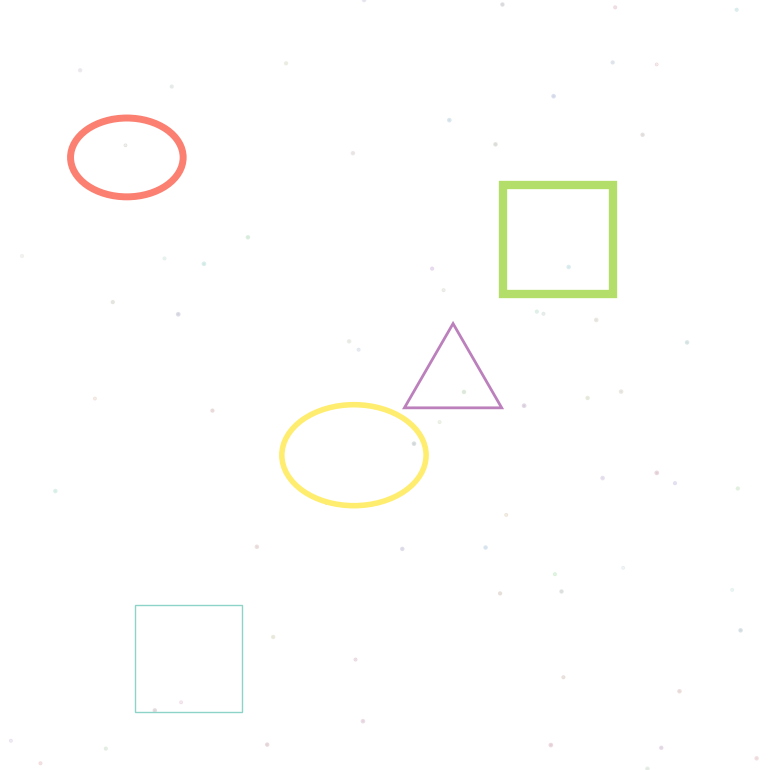[{"shape": "square", "thickness": 0.5, "radius": 0.35, "center": [0.245, 0.145]}, {"shape": "oval", "thickness": 2.5, "radius": 0.37, "center": [0.165, 0.796]}, {"shape": "square", "thickness": 3, "radius": 0.35, "center": [0.725, 0.689]}, {"shape": "triangle", "thickness": 1, "radius": 0.36, "center": [0.588, 0.507]}, {"shape": "oval", "thickness": 2, "radius": 0.47, "center": [0.46, 0.409]}]